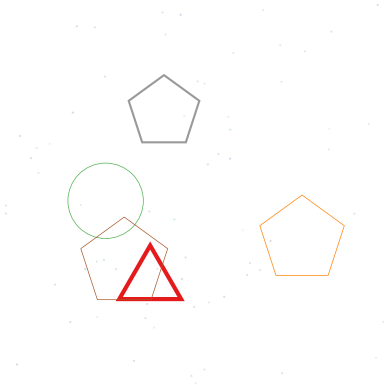[{"shape": "triangle", "thickness": 3, "radius": 0.46, "center": [0.39, 0.27]}, {"shape": "circle", "thickness": 0.5, "radius": 0.49, "center": [0.274, 0.478]}, {"shape": "pentagon", "thickness": 0.5, "radius": 0.58, "center": [0.785, 0.378]}, {"shape": "pentagon", "thickness": 0.5, "radius": 0.59, "center": [0.323, 0.318]}, {"shape": "pentagon", "thickness": 1.5, "radius": 0.48, "center": [0.426, 0.708]}]